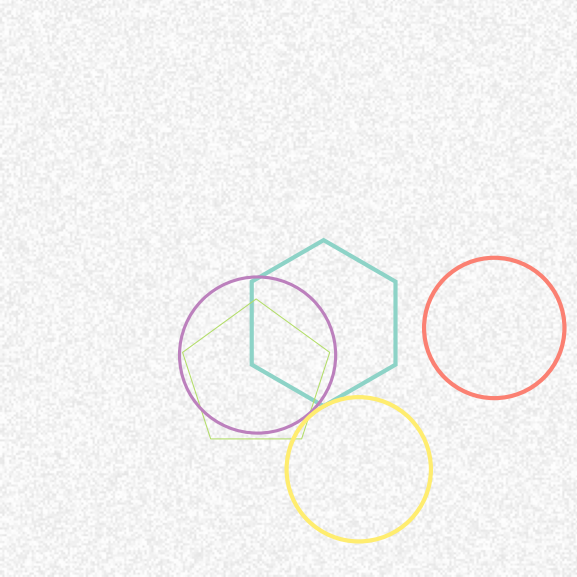[{"shape": "hexagon", "thickness": 2, "radius": 0.72, "center": [0.56, 0.44]}, {"shape": "circle", "thickness": 2, "radius": 0.61, "center": [0.856, 0.431]}, {"shape": "pentagon", "thickness": 0.5, "radius": 0.67, "center": [0.444, 0.348]}, {"shape": "circle", "thickness": 1.5, "radius": 0.68, "center": [0.446, 0.384]}, {"shape": "circle", "thickness": 2, "radius": 0.62, "center": [0.621, 0.186]}]